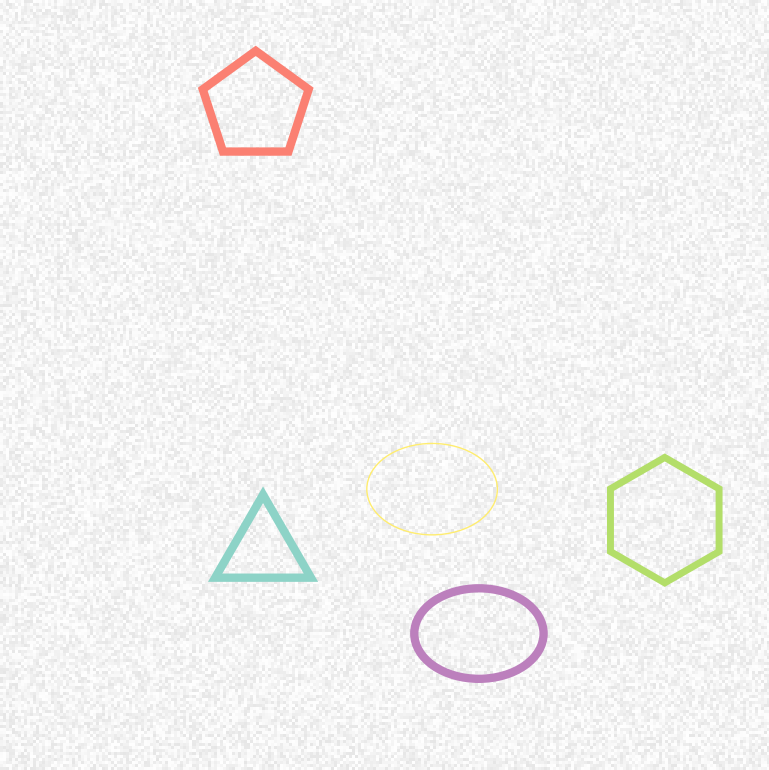[{"shape": "triangle", "thickness": 3, "radius": 0.36, "center": [0.342, 0.286]}, {"shape": "pentagon", "thickness": 3, "radius": 0.36, "center": [0.332, 0.862]}, {"shape": "hexagon", "thickness": 2.5, "radius": 0.41, "center": [0.863, 0.324]}, {"shape": "oval", "thickness": 3, "radius": 0.42, "center": [0.622, 0.177]}, {"shape": "oval", "thickness": 0.5, "radius": 0.42, "center": [0.561, 0.365]}]